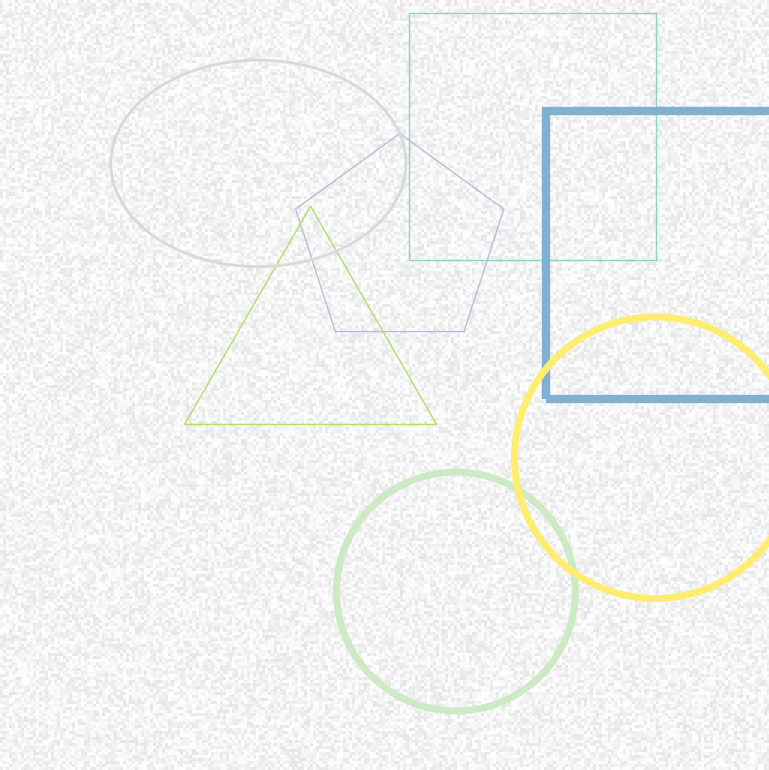[{"shape": "square", "thickness": 0.5, "radius": 0.8, "center": [0.692, 0.823]}, {"shape": "pentagon", "thickness": 0.5, "radius": 0.71, "center": [0.519, 0.684]}, {"shape": "square", "thickness": 3, "radius": 0.93, "center": [0.896, 0.669]}, {"shape": "triangle", "thickness": 0.5, "radius": 0.95, "center": [0.403, 0.543]}, {"shape": "oval", "thickness": 1, "radius": 0.96, "center": [0.336, 0.788]}, {"shape": "circle", "thickness": 2.5, "radius": 0.78, "center": [0.592, 0.232]}, {"shape": "circle", "thickness": 2.5, "radius": 0.91, "center": [0.851, 0.406]}]